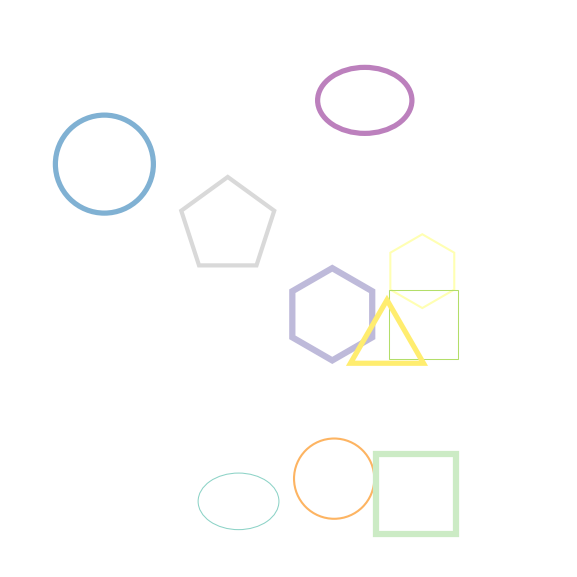[{"shape": "oval", "thickness": 0.5, "radius": 0.35, "center": [0.413, 0.131]}, {"shape": "hexagon", "thickness": 1, "radius": 0.32, "center": [0.731, 0.53]}, {"shape": "hexagon", "thickness": 3, "radius": 0.4, "center": [0.575, 0.455]}, {"shape": "circle", "thickness": 2.5, "radius": 0.42, "center": [0.181, 0.715]}, {"shape": "circle", "thickness": 1, "radius": 0.35, "center": [0.579, 0.17]}, {"shape": "square", "thickness": 0.5, "radius": 0.3, "center": [0.733, 0.437]}, {"shape": "pentagon", "thickness": 2, "radius": 0.42, "center": [0.394, 0.608]}, {"shape": "oval", "thickness": 2.5, "radius": 0.41, "center": [0.632, 0.825]}, {"shape": "square", "thickness": 3, "radius": 0.35, "center": [0.721, 0.143]}, {"shape": "triangle", "thickness": 2.5, "radius": 0.37, "center": [0.67, 0.407]}]